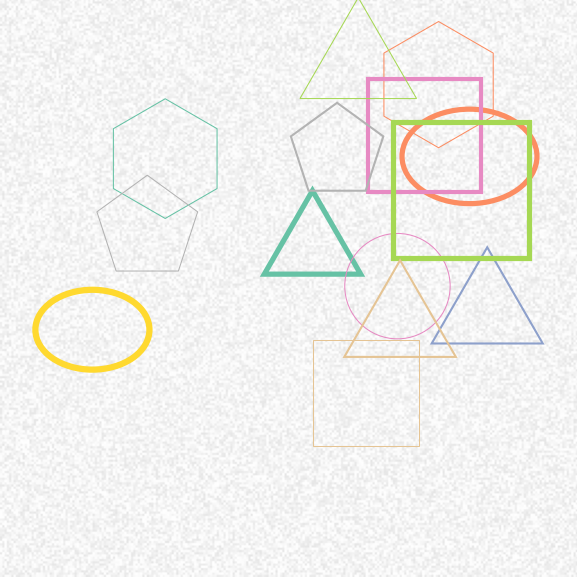[{"shape": "triangle", "thickness": 2.5, "radius": 0.48, "center": [0.541, 0.573]}, {"shape": "hexagon", "thickness": 0.5, "radius": 0.52, "center": [0.286, 0.724]}, {"shape": "hexagon", "thickness": 0.5, "radius": 0.55, "center": [0.759, 0.853]}, {"shape": "oval", "thickness": 2.5, "radius": 0.58, "center": [0.813, 0.728]}, {"shape": "triangle", "thickness": 1, "radius": 0.56, "center": [0.844, 0.46]}, {"shape": "square", "thickness": 2, "radius": 0.49, "center": [0.735, 0.764]}, {"shape": "circle", "thickness": 0.5, "radius": 0.46, "center": [0.688, 0.504]}, {"shape": "square", "thickness": 2.5, "radius": 0.59, "center": [0.798, 0.67]}, {"shape": "triangle", "thickness": 0.5, "radius": 0.58, "center": [0.62, 0.887]}, {"shape": "oval", "thickness": 3, "radius": 0.49, "center": [0.16, 0.428]}, {"shape": "square", "thickness": 0.5, "radius": 0.46, "center": [0.634, 0.318]}, {"shape": "triangle", "thickness": 1, "radius": 0.56, "center": [0.693, 0.437]}, {"shape": "pentagon", "thickness": 0.5, "radius": 0.46, "center": [0.255, 0.604]}, {"shape": "pentagon", "thickness": 1, "radius": 0.42, "center": [0.584, 0.737]}]